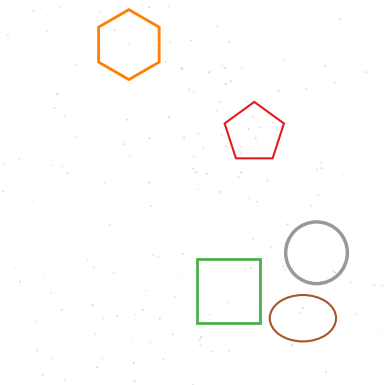[{"shape": "pentagon", "thickness": 1.5, "radius": 0.41, "center": [0.66, 0.654]}, {"shape": "square", "thickness": 2, "radius": 0.41, "center": [0.593, 0.244]}, {"shape": "hexagon", "thickness": 2, "radius": 0.45, "center": [0.335, 0.884]}, {"shape": "oval", "thickness": 1.5, "radius": 0.43, "center": [0.787, 0.173]}, {"shape": "circle", "thickness": 2.5, "radius": 0.4, "center": [0.822, 0.343]}]